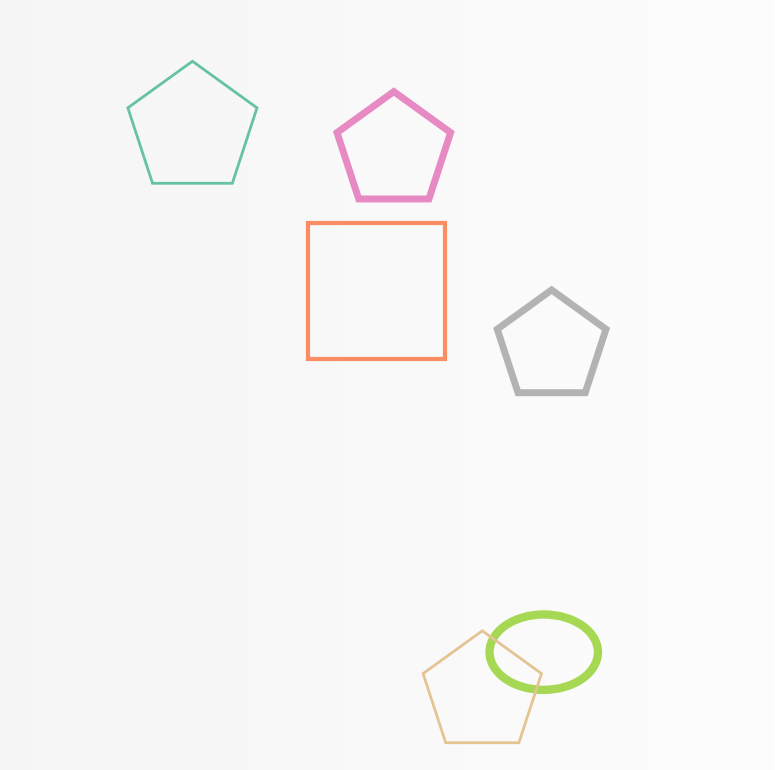[{"shape": "pentagon", "thickness": 1, "radius": 0.44, "center": [0.248, 0.833]}, {"shape": "square", "thickness": 1.5, "radius": 0.44, "center": [0.486, 0.622]}, {"shape": "pentagon", "thickness": 2.5, "radius": 0.39, "center": [0.508, 0.804]}, {"shape": "oval", "thickness": 3, "radius": 0.35, "center": [0.702, 0.153]}, {"shape": "pentagon", "thickness": 1, "radius": 0.4, "center": [0.622, 0.1]}, {"shape": "pentagon", "thickness": 2.5, "radius": 0.37, "center": [0.712, 0.55]}]